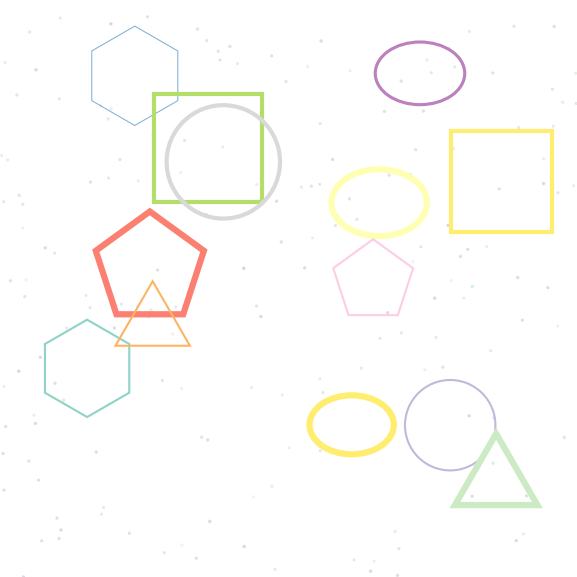[{"shape": "hexagon", "thickness": 1, "radius": 0.42, "center": [0.151, 0.361]}, {"shape": "oval", "thickness": 3, "radius": 0.41, "center": [0.657, 0.648]}, {"shape": "circle", "thickness": 1, "radius": 0.39, "center": [0.78, 0.263]}, {"shape": "pentagon", "thickness": 3, "radius": 0.49, "center": [0.259, 0.535]}, {"shape": "hexagon", "thickness": 0.5, "radius": 0.43, "center": [0.233, 0.868]}, {"shape": "triangle", "thickness": 1, "radius": 0.37, "center": [0.264, 0.438]}, {"shape": "square", "thickness": 2, "radius": 0.47, "center": [0.361, 0.742]}, {"shape": "pentagon", "thickness": 1, "radius": 0.36, "center": [0.646, 0.512]}, {"shape": "circle", "thickness": 2, "radius": 0.49, "center": [0.387, 0.719]}, {"shape": "oval", "thickness": 1.5, "radius": 0.39, "center": [0.727, 0.872]}, {"shape": "triangle", "thickness": 3, "radius": 0.41, "center": [0.859, 0.166]}, {"shape": "oval", "thickness": 3, "radius": 0.36, "center": [0.609, 0.264]}, {"shape": "square", "thickness": 2, "radius": 0.43, "center": [0.869, 0.685]}]